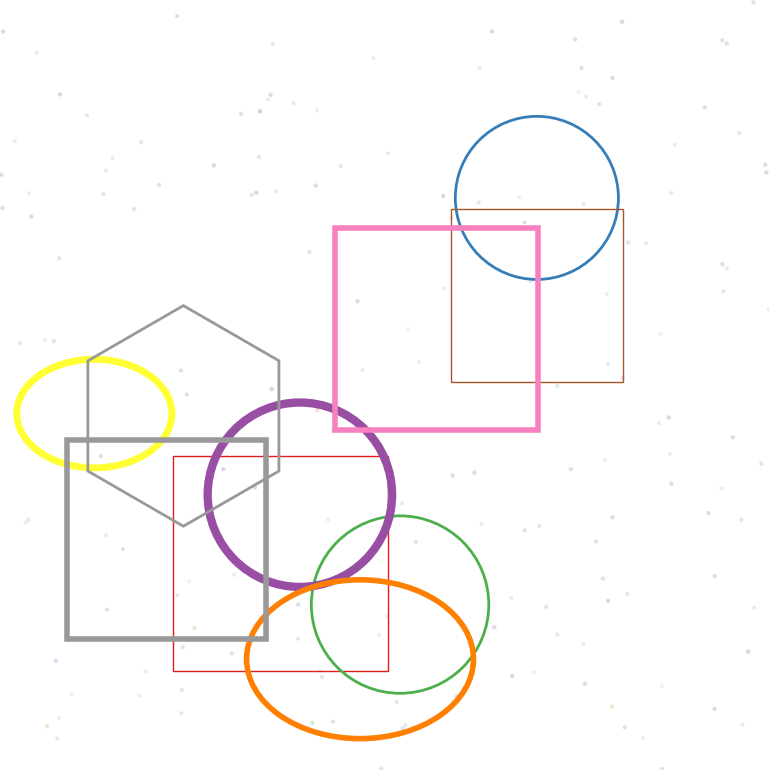[{"shape": "square", "thickness": 0.5, "radius": 0.7, "center": [0.364, 0.268]}, {"shape": "circle", "thickness": 1, "radius": 0.53, "center": [0.697, 0.743]}, {"shape": "circle", "thickness": 1, "radius": 0.58, "center": [0.52, 0.215]}, {"shape": "circle", "thickness": 3, "radius": 0.6, "center": [0.389, 0.357]}, {"shape": "oval", "thickness": 2, "radius": 0.74, "center": [0.468, 0.144]}, {"shape": "oval", "thickness": 2.5, "radius": 0.5, "center": [0.122, 0.463]}, {"shape": "square", "thickness": 0.5, "radius": 0.56, "center": [0.697, 0.616]}, {"shape": "square", "thickness": 2, "radius": 0.66, "center": [0.567, 0.573]}, {"shape": "square", "thickness": 2, "radius": 0.65, "center": [0.216, 0.299]}, {"shape": "hexagon", "thickness": 1, "radius": 0.72, "center": [0.238, 0.46]}]